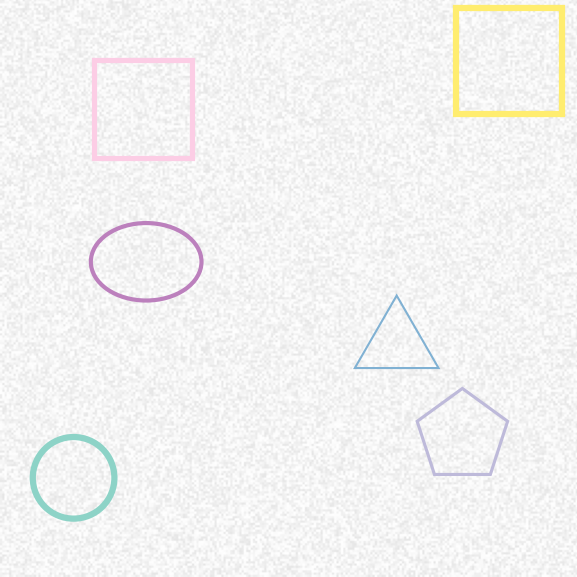[{"shape": "circle", "thickness": 3, "radius": 0.35, "center": [0.127, 0.172]}, {"shape": "pentagon", "thickness": 1.5, "radius": 0.41, "center": [0.801, 0.244]}, {"shape": "triangle", "thickness": 1, "radius": 0.42, "center": [0.687, 0.404]}, {"shape": "square", "thickness": 2.5, "radius": 0.43, "center": [0.248, 0.81]}, {"shape": "oval", "thickness": 2, "radius": 0.48, "center": [0.253, 0.546]}, {"shape": "square", "thickness": 3, "radius": 0.46, "center": [0.882, 0.893]}]